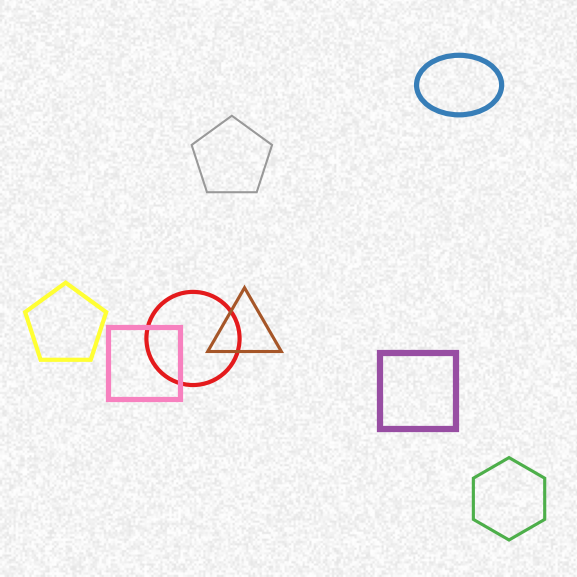[{"shape": "circle", "thickness": 2, "radius": 0.4, "center": [0.334, 0.413]}, {"shape": "oval", "thickness": 2.5, "radius": 0.37, "center": [0.795, 0.852]}, {"shape": "hexagon", "thickness": 1.5, "radius": 0.36, "center": [0.881, 0.135]}, {"shape": "square", "thickness": 3, "radius": 0.33, "center": [0.724, 0.322]}, {"shape": "pentagon", "thickness": 2, "radius": 0.37, "center": [0.114, 0.436]}, {"shape": "triangle", "thickness": 1.5, "radius": 0.37, "center": [0.423, 0.427]}, {"shape": "square", "thickness": 2.5, "radius": 0.31, "center": [0.249, 0.37]}, {"shape": "pentagon", "thickness": 1, "radius": 0.37, "center": [0.401, 0.726]}]